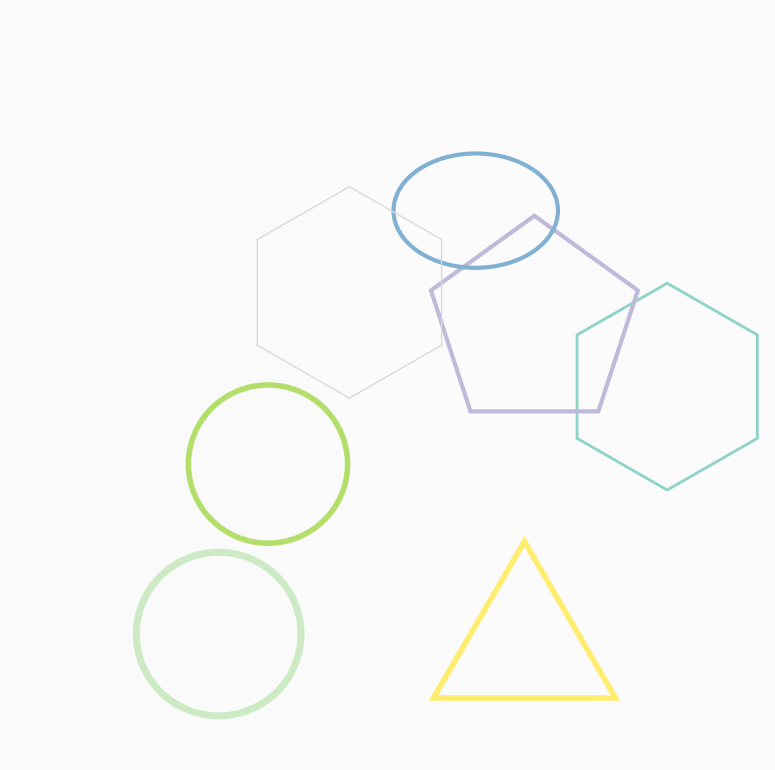[{"shape": "hexagon", "thickness": 1, "radius": 0.67, "center": [0.861, 0.498]}, {"shape": "pentagon", "thickness": 1.5, "radius": 0.7, "center": [0.69, 0.579]}, {"shape": "oval", "thickness": 1.5, "radius": 0.53, "center": [0.614, 0.726]}, {"shape": "circle", "thickness": 2, "radius": 0.51, "center": [0.346, 0.397]}, {"shape": "hexagon", "thickness": 0.5, "radius": 0.69, "center": [0.451, 0.62]}, {"shape": "circle", "thickness": 2.5, "radius": 0.53, "center": [0.282, 0.177]}, {"shape": "triangle", "thickness": 2, "radius": 0.68, "center": [0.677, 0.161]}]